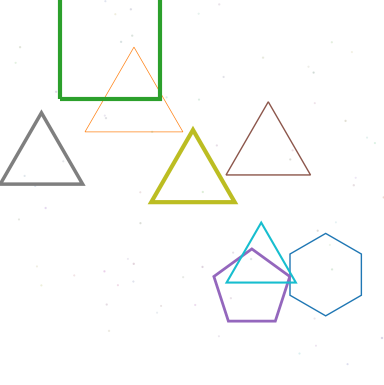[{"shape": "hexagon", "thickness": 1, "radius": 0.54, "center": [0.846, 0.287]}, {"shape": "triangle", "thickness": 0.5, "radius": 0.73, "center": [0.348, 0.731]}, {"shape": "square", "thickness": 3, "radius": 0.65, "center": [0.286, 0.874]}, {"shape": "pentagon", "thickness": 2, "radius": 0.52, "center": [0.654, 0.25]}, {"shape": "triangle", "thickness": 1, "radius": 0.63, "center": [0.697, 0.609]}, {"shape": "triangle", "thickness": 2.5, "radius": 0.62, "center": [0.108, 0.584]}, {"shape": "triangle", "thickness": 3, "radius": 0.63, "center": [0.501, 0.537]}, {"shape": "triangle", "thickness": 1.5, "radius": 0.52, "center": [0.678, 0.318]}]